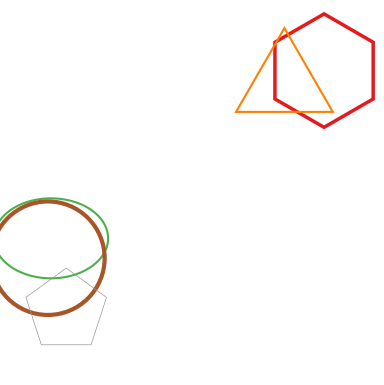[{"shape": "hexagon", "thickness": 2.5, "radius": 0.74, "center": [0.842, 0.817]}, {"shape": "oval", "thickness": 1.5, "radius": 0.74, "center": [0.132, 0.381]}, {"shape": "triangle", "thickness": 1.5, "radius": 0.73, "center": [0.739, 0.782]}, {"shape": "circle", "thickness": 3, "radius": 0.74, "center": [0.124, 0.329]}, {"shape": "pentagon", "thickness": 0.5, "radius": 0.55, "center": [0.172, 0.194]}]